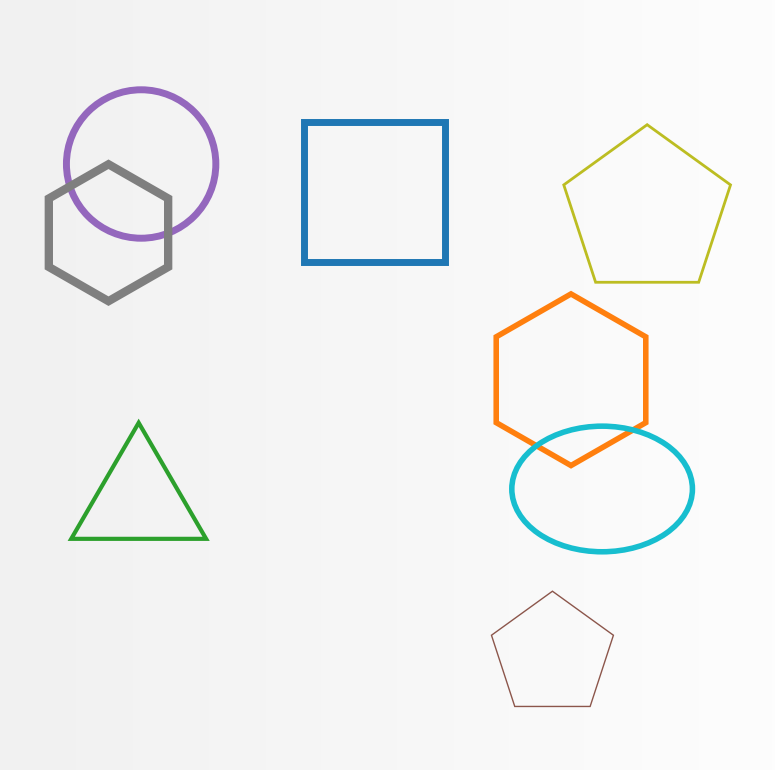[{"shape": "square", "thickness": 2.5, "radius": 0.46, "center": [0.483, 0.751]}, {"shape": "hexagon", "thickness": 2, "radius": 0.56, "center": [0.737, 0.507]}, {"shape": "triangle", "thickness": 1.5, "radius": 0.5, "center": [0.179, 0.35]}, {"shape": "circle", "thickness": 2.5, "radius": 0.48, "center": [0.182, 0.787]}, {"shape": "pentagon", "thickness": 0.5, "radius": 0.41, "center": [0.713, 0.149]}, {"shape": "hexagon", "thickness": 3, "radius": 0.44, "center": [0.14, 0.698]}, {"shape": "pentagon", "thickness": 1, "radius": 0.57, "center": [0.835, 0.725]}, {"shape": "oval", "thickness": 2, "radius": 0.58, "center": [0.777, 0.365]}]